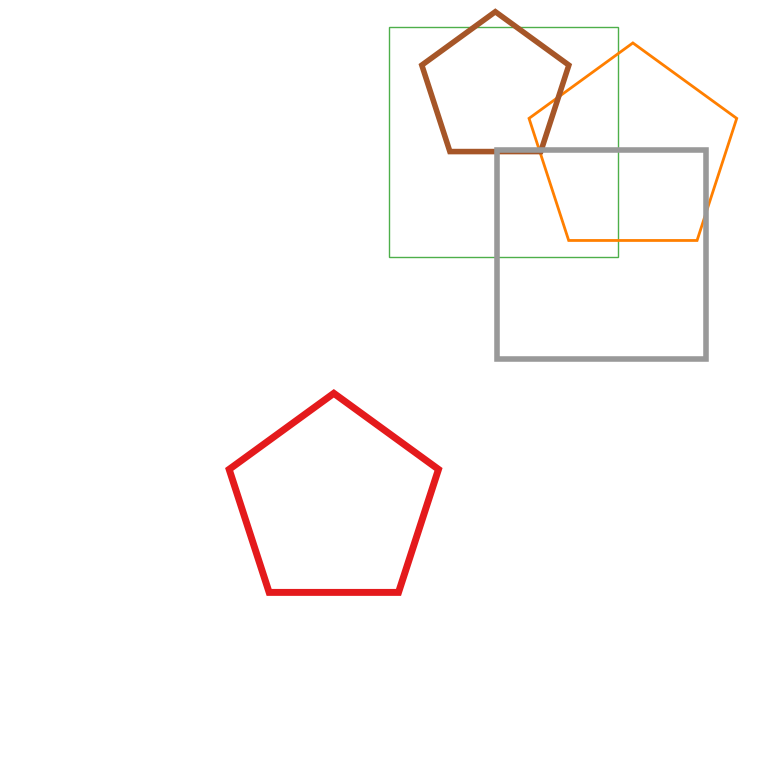[{"shape": "pentagon", "thickness": 2.5, "radius": 0.71, "center": [0.434, 0.346]}, {"shape": "square", "thickness": 0.5, "radius": 0.75, "center": [0.654, 0.816]}, {"shape": "pentagon", "thickness": 1, "radius": 0.71, "center": [0.822, 0.802]}, {"shape": "pentagon", "thickness": 2, "radius": 0.5, "center": [0.643, 0.884]}, {"shape": "square", "thickness": 2, "radius": 0.68, "center": [0.781, 0.67]}]